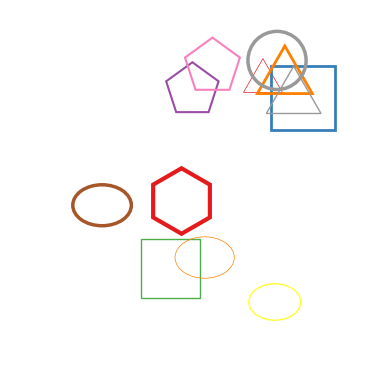[{"shape": "triangle", "thickness": 0.5, "radius": 0.29, "center": [0.683, 0.789]}, {"shape": "hexagon", "thickness": 3, "radius": 0.43, "center": [0.471, 0.478]}, {"shape": "square", "thickness": 2, "radius": 0.41, "center": [0.787, 0.745]}, {"shape": "square", "thickness": 1, "radius": 0.38, "center": [0.443, 0.301]}, {"shape": "pentagon", "thickness": 1.5, "radius": 0.36, "center": [0.5, 0.767]}, {"shape": "triangle", "thickness": 2, "radius": 0.41, "center": [0.74, 0.798]}, {"shape": "oval", "thickness": 0.5, "radius": 0.38, "center": [0.532, 0.331]}, {"shape": "oval", "thickness": 1, "radius": 0.34, "center": [0.714, 0.216]}, {"shape": "oval", "thickness": 2.5, "radius": 0.38, "center": [0.265, 0.467]}, {"shape": "pentagon", "thickness": 1.5, "radius": 0.37, "center": [0.552, 0.827]}, {"shape": "triangle", "thickness": 1, "radius": 0.41, "center": [0.763, 0.746]}, {"shape": "circle", "thickness": 2.5, "radius": 0.38, "center": [0.72, 0.843]}]